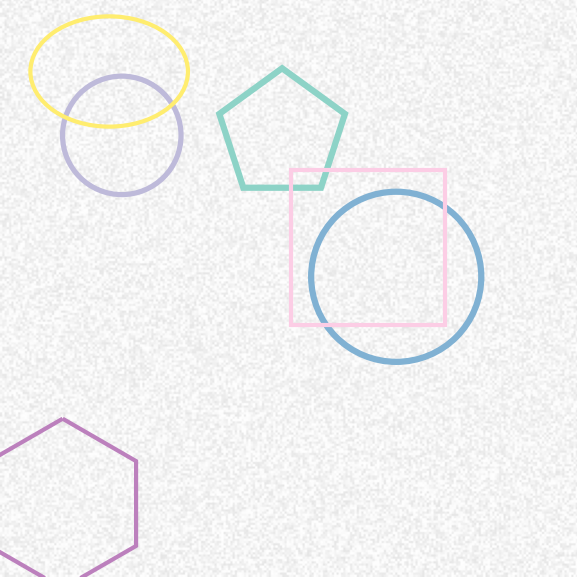[{"shape": "pentagon", "thickness": 3, "radius": 0.57, "center": [0.489, 0.767]}, {"shape": "circle", "thickness": 2.5, "radius": 0.51, "center": [0.211, 0.765]}, {"shape": "circle", "thickness": 3, "radius": 0.74, "center": [0.686, 0.52]}, {"shape": "square", "thickness": 2, "radius": 0.67, "center": [0.638, 0.57]}, {"shape": "hexagon", "thickness": 2, "radius": 0.73, "center": [0.108, 0.127]}, {"shape": "oval", "thickness": 2, "radius": 0.68, "center": [0.189, 0.875]}]